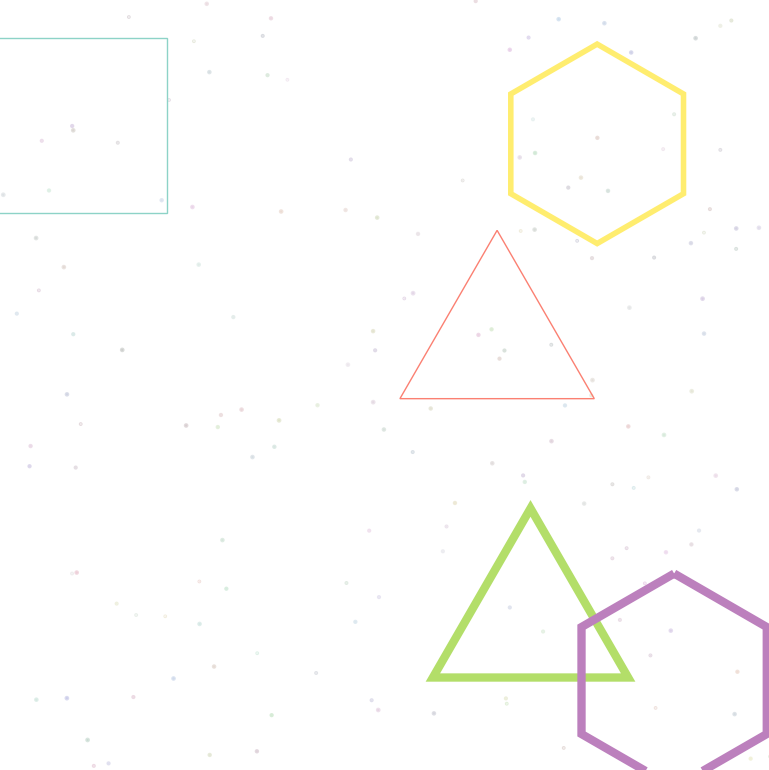[{"shape": "square", "thickness": 0.5, "radius": 0.57, "center": [0.103, 0.837]}, {"shape": "triangle", "thickness": 0.5, "radius": 0.73, "center": [0.646, 0.555]}, {"shape": "triangle", "thickness": 3, "radius": 0.73, "center": [0.689, 0.193]}, {"shape": "hexagon", "thickness": 3, "radius": 0.69, "center": [0.876, 0.116]}, {"shape": "hexagon", "thickness": 2, "radius": 0.65, "center": [0.776, 0.813]}]